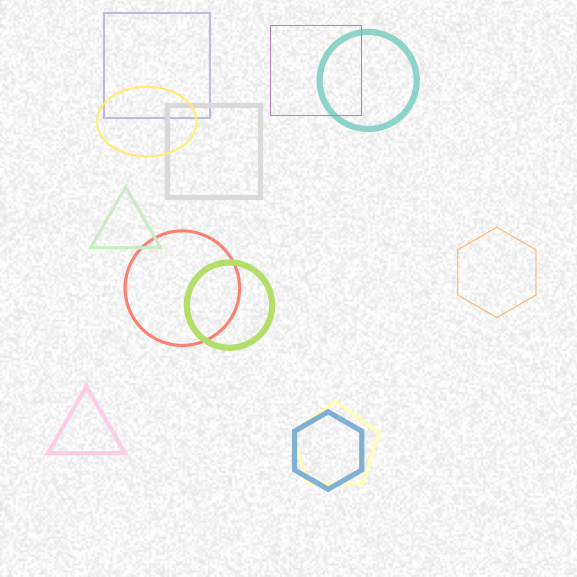[{"shape": "circle", "thickness": 3, "radius": 0.42, "center": [0.638, 0.86]}, {"shape": "pentagon", "thickness": 1.5, "radius": 0.4, "center": [0.581, 0.225]}, {"shape": "square", "thickness": 1, "radius": 0.46, "center": [0.273, 0.886]}, {"shape": "circle", "thickness": 1.5, "radius": 0.5, "center": [0.316, 0.5]}, {"shape": "hexagon", "thickness": 2.5, "radius": 0.34, "center": [0.568, 0.219]}, {"shape": "hexagon", "thickness": 0.5, "radius": 0.39, "center": [0.86, 0.527]}, {"shape": "circle", "thickness": 3, "radius": 0.37, "center": [0.397, 0.471]}, {"shape": "triangle", "thickness": 2, "radius": 0.39, "center": [0.15, 0.253]}, {"shape": "square", "thickness": 2.5, "radius": 0.4, "center": [0.37, 0.738]}, {"shape": "square", "thickness": 0.5, "radius": 0.39, "center": [0.546, 0.878]}, {"shape": "triangle", "thickness": 1.5, "radius": 0.35, "center": [0.218, 0.605]}, {"shape": "oval", "thickness": 1, "radius": 0.43, "center": [0.254, 0.789]}]